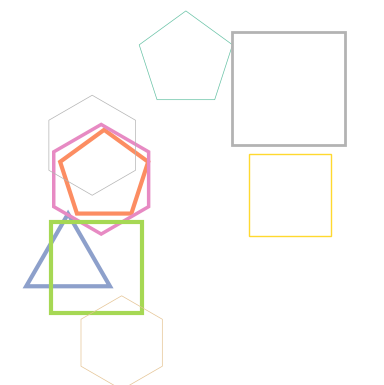[{"shape": "pentagon", "thickness": 0.5, "radius": 0.64, "center": [0.483, 0.844]}, {"shape": "pentagon", "thickness": 3, "radius": 0.6, "center": [0.271, 0.543]}, {"shape": "triangle", "thickness": 3, "radius": 0.63, "center": [0.177, 0.319]}, {"shape": "hexagon", "thickness": 2.5, "radius": 0.71, "center": [0.263, 0.534]}, {"shape": "square", "thickness": 3, "radius": 0.59, "center": [0.251, 0.305]}, {"shape": "square", "thickness": 1, "radius": 0.53, "center": [0.754, 0.494]}, {"shape": "hexagon", "thickness": 0.5, "radius": 0.61, "center": [0.316, 0.11]}, {"shape": "hexagon", "thickness": 0.5, "radius": 0.65, "center": [0.239, 0.623]}, {"shape": "square", "thickness": 2, "radius": 0.73, "center": [0.749, 0.77]}]